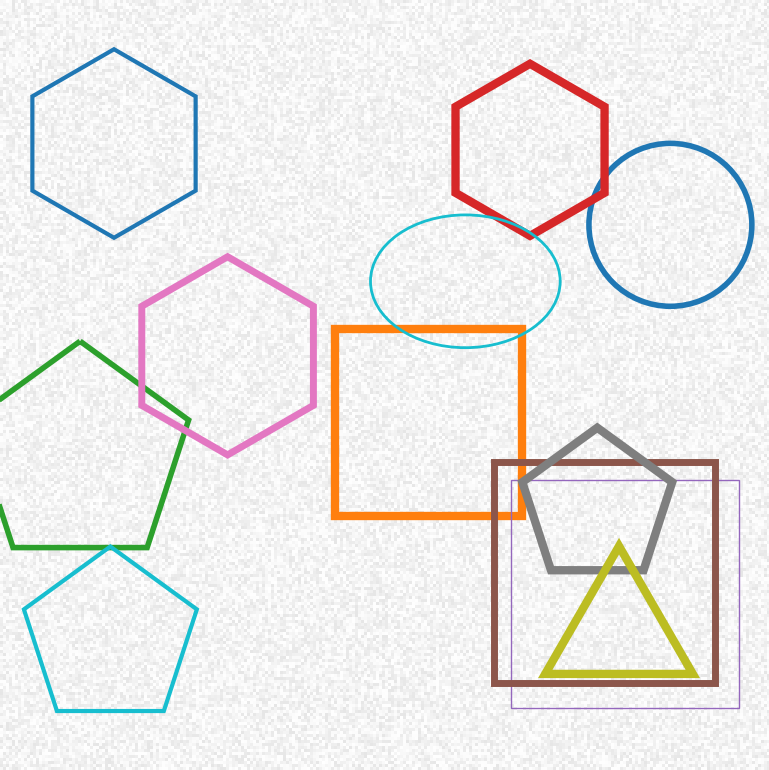[{"shape": "hexagon", "thickness": 1.5, "radius": 0.61, "center": [0.148, 0.814]}, {"shape": "circle", "thickness": 2, "radius": 0.53, "center": [0.871, 0.708]}, {"shape": "square", "thickness": 3, "radius": 0.61, "center": [0.557, 0.451]}, {"shape": "pentagon", "thickness": 2, "radius": 0.74, "center": [0.104, 0.409]}, {"shape": "hexagon", "thickness": 3, "radius": 0.56, "center": [0.688, 0.805]}, {"shape": "square", "thickness": 0.5, "radius": 0.74, "center": [0.812, 0.229]}, {"shape": "square", "thickness": 2.5, "radius": 0.72, "center": [0.785, 0.256]}, {"shape": "hexagon", "thickness": 2.5, "radius": 0.64, "center": [0.296, 0.538]}, {"shape": "pentagon", "thickness": 3, "radius": 0.51, "center": [0.776, 0.342]}, {"shape": "triangle", "thickness": 3, "radius": 0.55, "center": [0.804, 0.18]}, {"shape": "pentagon", "thickness": 1.5, "radius": 0.59, "center": [0.143, 0.172]}, {"shape": "oval", "thickness": 1, "radius": 0.62, "center": [0.604, 0.635]}]